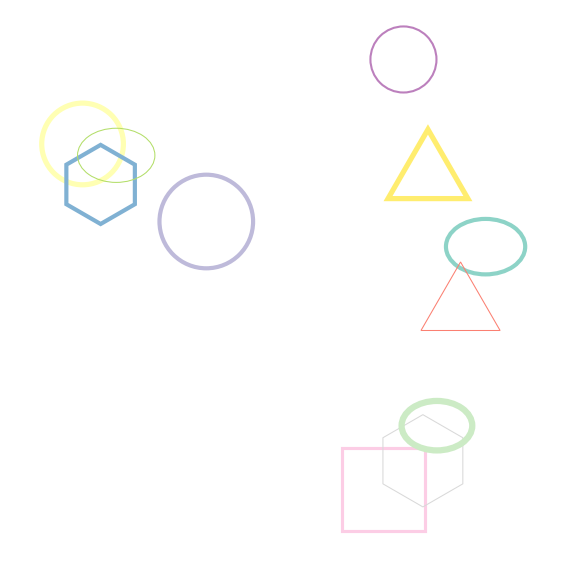[{"shape": "oval", "thickness": 2, "radius": 0.34, "center": [0.841, 0.572]}, {"shape": "circle", "thickness": 2.5, "radius": 0.35, "center": [0.143, 0.75]}, {"shape": "circle", "thickness": 2, "radius": 0.41, "center": [0.357, 0.616]}, {"shape": "triangle", "thickness": 0.5, "radius": 0.4, "center": [0.797, 0.466]}, {"shape": "hexagon", "thickness": 2, "radius": 0.34, "center": [0.174, 0.68]}, {"shape": "oval", "thickness": 0.5, "radius": 0.33, "center": [0.201, 0.73]}, {"shape": "square", "thickness": 1.5, "radius": 0.36, "center": [0.664, 0.151]}, {"shape": "hexagon", "thickness": 0.5, "radius": 0.4, "center": [0.732, 0.201]}, {"shape": "circle", "thickness": 1, "radius": 0.29, "center": [0.699, 0.896]}, {"shape": "oval", "thickness": 3, "radius": 0.31, "center": [0.757, 0.262]}, {"shape": "triangle", "thickness": 2.5, "radius": 0.4, "center": [0.741, 0.695]}]